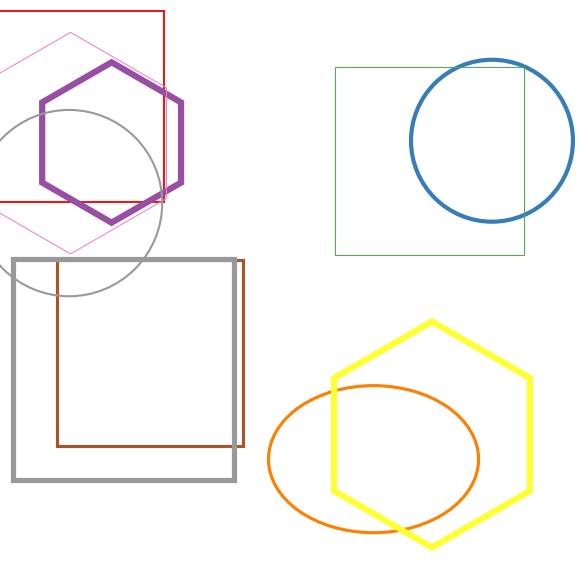[{"shape": "square", "thickness": 1, "radius": 0.83, "center": [0.118, 0.814]}, {"shape": "circle", "thickness": 2, "radius": 0.7, "center": [0.852, 0.755]}, {"shape": "square", "thickness": 0.5, "radius": 0.82, "center": [0.744, 0.72]}, {"shape": "hexagon", "thickness": 3, "radius": 0.69, "center": [0.193, 0.752]}, {"shape": "oval", "thickness": 1.5, "radius": 0.91, "center": [0.647, 0.204]}, {"shape": "hexagon", "thickness": 3, "radius": 0.98, "center": [0.748, 0.247]}, {"shape": "square", "thickness": 1.5, "radius": 0.8, "center": [0.26, 0.388]}, {"shape": "hexagon", "thickness": 0.5, "radius": 0.96, "center": [0.122, 0.751]}, {"shape": "square", "thickness": 2.5, "radius": 0.95, "center": [0.214, 0.36]}, {"shape": "circle", "thickness": 1, "radius": 0.81, "center": [0.12, 0.647]}]